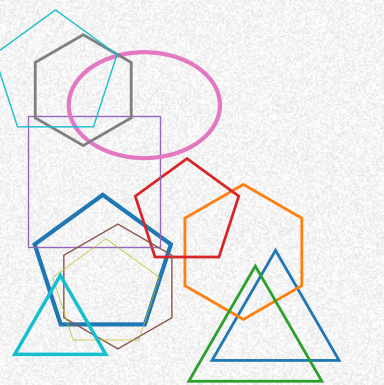[{"shape": "triangle", "thickness": 2, "radius": 0.95, "center": [0.716, 0.159]}, {"shape": "pentagon", "thickness": 3, "radius": 0.93, "center": [0.267, 0.308]}, {"shape": "hexagon", "thickness": 2, "radius": 0.88, "center": [0.632, 0.346]}, {"shape": "triangle", "thickness": 2, "radius": 1.0, "center": [0.663, 0.11]}, {"shape": "pentagon", "thickness": 2, "radius": 0.71, "center": [0.486, 0.447]}, {"shape": "square", "thickness": 1, "radius": 0.85, "center": [0.244, 0.53]}, {"shape": "hexagon", "thickness": 1, "radius": 0.81, "center": [0.306, 0.256]}, {"shape": "oval", "thickness": 3, "radius": 0.98, "center": [0.375, 0.727]}, {"shape": "hexagon", "thickness": 2, "radius": 0.72, "center": [0.216, 0.766]}, {"shape": "pentagon", "thickness": 0.5, "radius": 0.73, "center": [0.275, 0.235]}, {"shape": "pentagon", "thickness": 1, "radius": 0.84, "center": [0.144, 0.806]}, {"shape": "triangle", "thickness": 2.5, "radius": 0.68, "center": [0.157, 0.148]}]